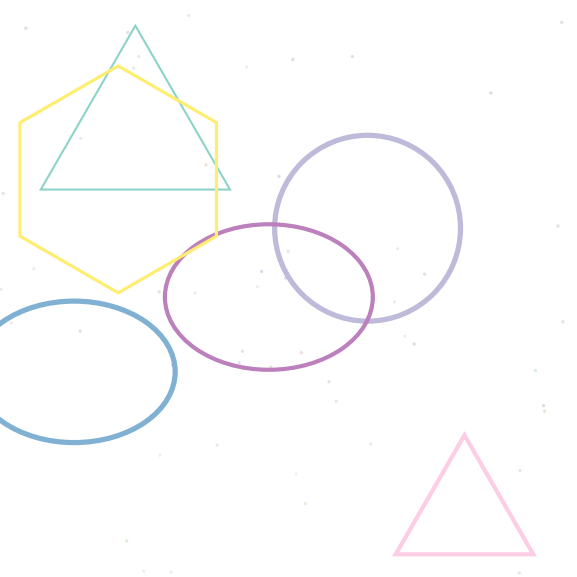[{"shape": "triangle", "thickness": 1, "radius": 0.95, "center": [0.234, 0.765]}, {"shape": "circle", "thickness": 2.5, "radius": 0.8, "center": [0.636, 0.604]}, {"shape": "oval", "thickness": 2.5, "radius": 0.87, "center": [0.128, 0.355]}, {"shape": "triangle", "thickness": 2, "radius": 0.69, "center": [0.804, 0.108]}, {"shape": "oval", "thickness": 2, "radius": 0.9, "center": [0.466, 0.485]}, {"shape": "hexagon", "thickness": 1.5, "radius": 0.98, "center": [0.205, 0.689]}]